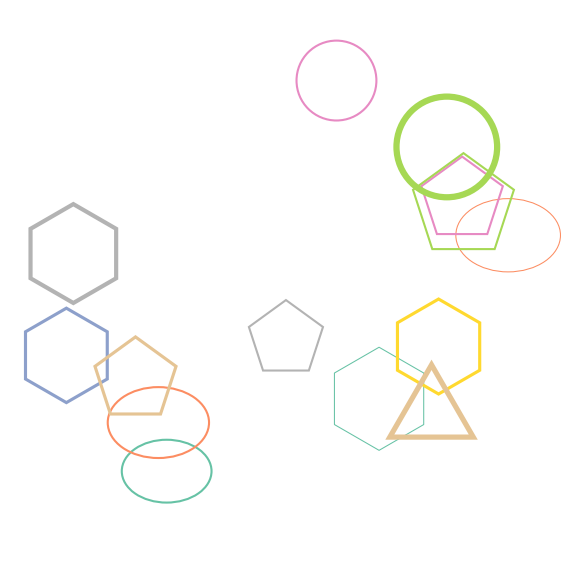[{"shape": "oval", "thickness": 1, "radius": 0.39, "center": [0.289, 0.183]}, {"shape": "hexagon", "thickness": 0.5, "radius": 0.45, "center": [0.656, 0.309]}, {"shape": "oval", "thickness": 1, "radius": 0.44, "center": [0.274, 0.267]}, {"shape": "oval", "thickness": 0.5, "radius": 0.45, "center": [0.88, 0.592]}, {"shape": "hexagon", "thickness": 1.5, "radius": 0.41, "center": [0.115, 0.384]}, {"shape": "circle", "thickness": 1, "radius": 0.35, "center": [0.583, 0.86]}, {"shape": "pentagon", "thickness": 1, "radius": 0.37, "center": [0.8, 0.654]}, {"shape": "pentagon", "thickness": 1, "radius": 0.46, "center": [0.803, 0.642]}, {"shape": "circle", "thickness": 3, "radius": 0.44, "center": [0.774, 0.745]}, {"shape": "hexagon", "thickness": 1.5, "radius": 0.41, "center": [0.759, 0.399]}, {"shape": "pentagon", "thickness": 1.5, "radius": 0.37, "center": [0.235, 0.342]}, {"shape": "triangle", "thickness": 2.5, "radius": 0.42, "center": [0.747, 0.284]}, {"shape": "pentagon", "thickness": 1, "radius": 0.34, "center": [0.495, 0.412]}, {"shape": "hexagon", "thickness": 2, "radius": 0.43, "center": [0.127, 0.56]}]